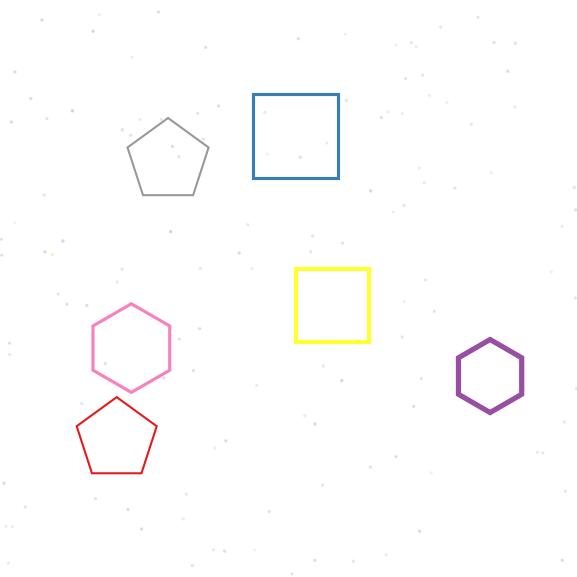[{"shape": "pentagon", "thickness": 1, "radius": 0.36, "center": [0.202, 0.239]}, {"shape": "square", "thickness": 1.5, "radius": 0.37, "center": [0.512, 0.764]}, {"shape": "hexagon", "thickness": 2.5, "radius": 0.32, "center": [0.849, 0.348]}, {"shape": "square", "thickness": 2, "radius": 0.32, "center": [0.576, 0.471]}, {"shape": "hexagon", "thickness": 1.5, "radius": 0.38, "center": [0.227, 0.396]}, {"shape": "pentagon", "thickness": 1, "radius": 0.37, "center": [0.291, 0.721]}]